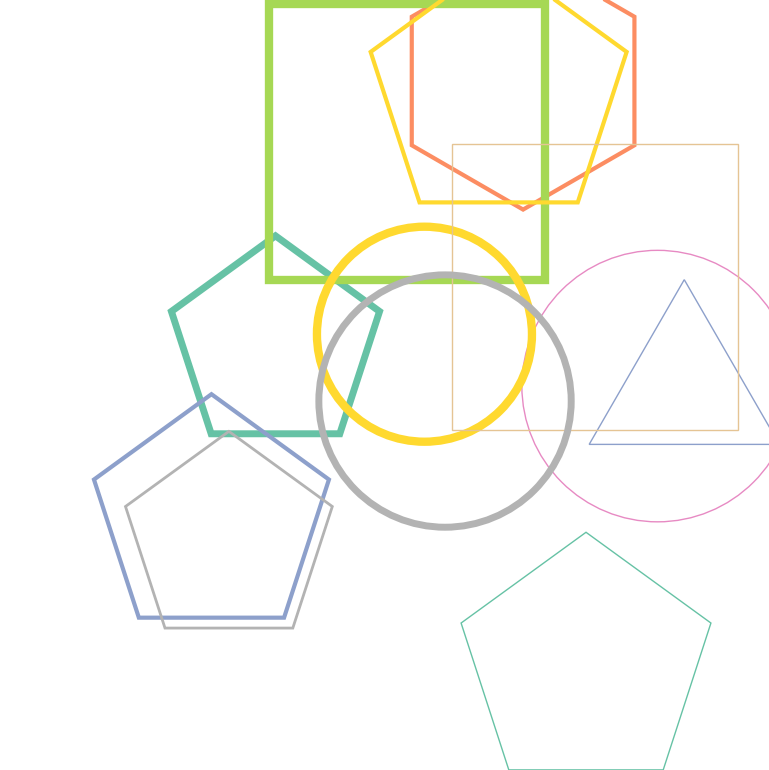[{"shape": "pentagon", "thickness": 2.5, "radius": 0.71, "center": [0.358, 0.552]}, {"shape": "pentagon", "thickness": 0.5, "radius": 0.85, "center": [0.761, 0.138]}, {"shape": "hexagon", "thickness": 1.5, "radius": 0.83, "center": [0.679, 0.895]}, {"shape": "pentagon", "thickness": 1.5, "radius": 0.8, "center": [0.275, 0.328]}, {"shape": "triangle", "thickness": 0.5, "radius": 0.71, "center": [0.889, 0.494]}, {"shape": "circle", "thickness": 0.5, "radius": 0.88, "center": [0.854, 0.499]}, {"shape": "square", "thickness": 3, "radius": 0.9, "center": [0.529, 0.815]}, {"shape": "pentagon", "thickness": 1.5, "radius": 0.87, "center": [0.648, 0.879]}, {"shape": "circle", "thickness": 3, "radius": 0.7, "center": [0.551, 0.566]}, {"shape": "square", "thickness": 0.5, "radius": 0.93, "center": [0.772, 0.627]}, {"shape": "circle", "thickness": 2.5, "radius": 0.82, "center": [0.578, 0.479]}, {"shape": "pentagon", "thickness": 1, "radius": 0.71, "center": [0.297, 0.299]}]